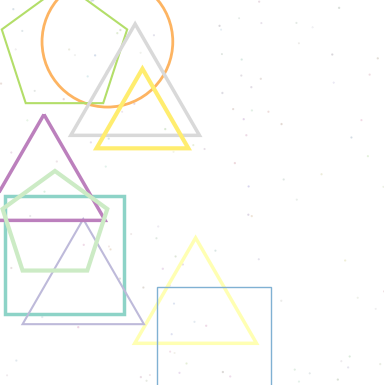[{"shape": "square", "thickness": 2.5, "radius": 0.77, "center": [0.167, 0.337]}, {"shape": "triangle", "thickness": 2.5, "radius": 0.91, "center": [0.508, 0.2]}, {"shape": "triangle", "thickness": 1.5, "radius": 0.91, "center": [0.216, 0.249]}, {"shape": "square", "thickness": 1, "radius": 0.74, "center": [0.556, 0.106]}, {"shape": "circle", "thickness": 2, "radius": 0.85, "center": [0.279, 0.892]}, {"shape": "pentagon", "thickness": 1.5, "radius": 0.86, "center": [0.167, 0.871]}, {"shape": "triangle", "thickness": 2.5, "radius": 0.96, "center": [0.351, 0.745]}, {"shape": "triangle", "thickness": 2.5, "radius": 0.92, "center": [0.114, 0.519]}, {"shape": "pentagon", "thickness": 3, "radius": 0.71, "center": [0.143, 0.413]}, {"shape": "triangle", "thickness": 3, "radius": 0.69, "center": [0.37, 0.684]}]